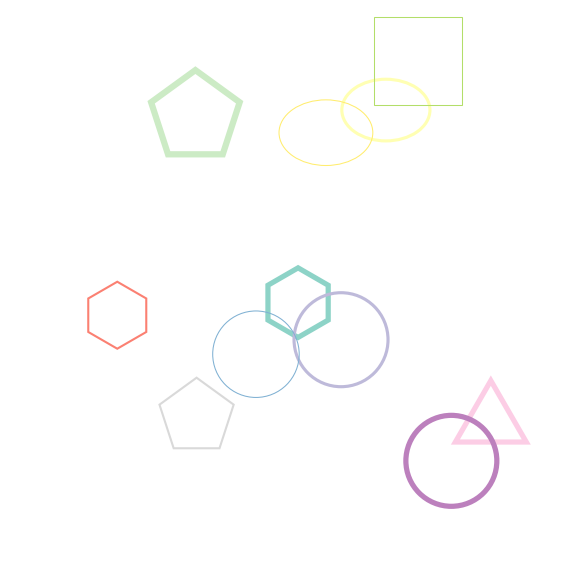[{"shape": "hexagon", "thickness": 2.5, "radius": 0.3, "center": [0.516, 0.475]}, {"shape": "oval", "thickness": 1.5, "radius": 0.38, "center": [0.668, 0.809]}, {"shape": "circle", "thickness": 1.5, "radius": 0.41, "center": [0.591, 0.411]}, {"shape": "hexagon", "thickness": 1, "radius": 0.29, "center": [0.203, 0.453]}, {"shape": "circle", "thickness": 0.5, "radius": 0.37, "center": [0.443, 0.386]}, {"shape": "square", "thickness": 0.5, "radius": 0.38, "center": [0.724, 0.893]}, {"shape": "triangle", "thickness": 2.5, "radius": 0.35, "center": [0.85, 0.269]}, {"shape": "pentagon", "thickness": 1, "radius": 0.34, "center": [0.34, 0.278]}, {"shape": "circle", "thickness": 2.5, "radius": 0.39, "center": [0.782, 0.201]}, {"shape": "pentagon", "thickness": 3, "radius": 0.4, "center": [0.338, 0.797]}, {"shape": "oval", "thickness": 0.5, "radius": 0.41, "center": [0.564, 0.769]}]